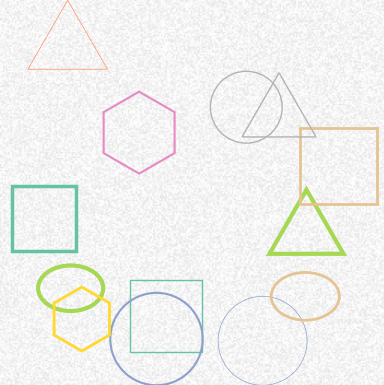[{"shape": "square", "thickness": 2.5, "radius": 0.42, "center": [0.114, 0.433]}, {"shape": "square", "thickness": 1, "radius": 0.47, "center": [0.431, 0.179]}, {"shape": "triangle", "thickness": 0.5, "radius": 0.6, "center": [0.176, 0.88]}, {"shape": "circle", "thickness": 0.5, "radius": 0.58, "center": [0.682, 0.115]}, {"shape": "circle", "thickness": 1.5, "radius": 0.6, "center": [0.406, 0.119]}, {"shape": "hexagon", "thickness": 1.5, "radius": 0.53, "center": [0.361, 0.656]}, {"shape": "oval", "thickness": 3, "radius": 0.42, "center": [0.184, 0.251]}, {"shape": "triangle", "thickness": 3, "radius": 0.56, "center": [0.796, 0.396]}, {"shape": "hexagon", "thickness": 2, "radius": 0.42, "center": [0.212, 0.171]}, {"shape": "oval", "thickness": 2, "radius": 0.44, "center": [0.793, 0.23]}, {"shape": "square", "thickness": 2, "radius": 0.5, "center": [0.879, 0.569]}, {"shape": "triangle", "thickness": 1, "radius": 0.56, "center": [0.725, 0.7]}, {"shape": "circle", "thickness": 1, "radius": 0.47, "center": [0.64, 0.722]}]